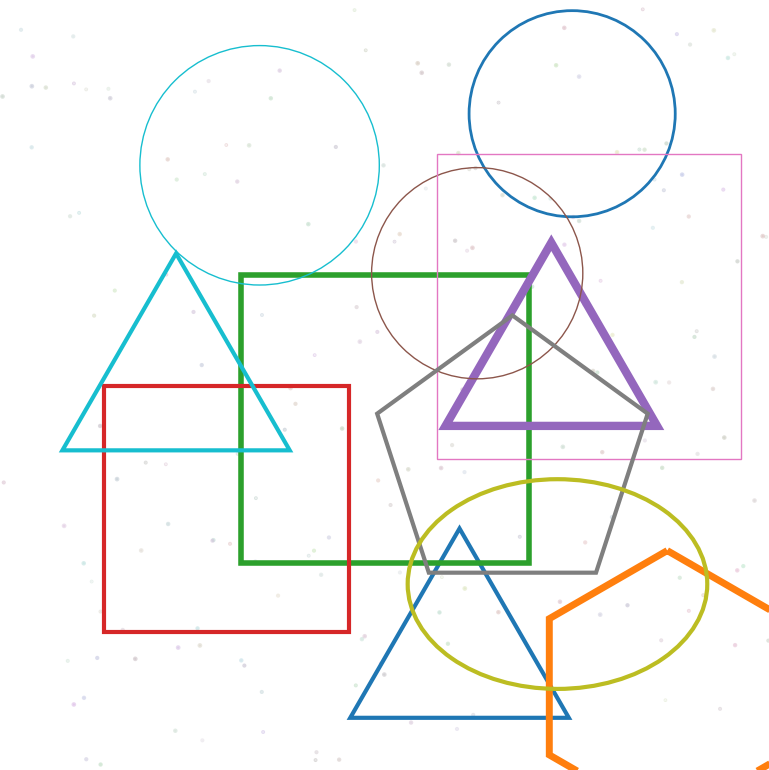[{"shape": "triangle", "thickness": 1.5, "radius": 0.82, "center": [0.597, 0.15]}, {"shape": "circle", "thickness": 1, "radius": 0.67, "center": [0.743, 0.852]}, {"shape": "hexagon", "thickness": 2.5, "radius": 0.88, "center": [0.867, 0.108]}, {"shape": "square", "thickness": 2, "radius": 0.94, "center": [0.5, 0.456]}, {"shape": "square", "thickness": 1.5, "radius": 0.8, "center": [0.294, 0.339]}, {"shape": "triangle", "thickness": 3, "radius": 0.79, "center": [0.716, 0.526]}, {"shape": "circle", "thickness": 0.5, "radius": 0.69, "center": [0.62, 0.645]}, {"shape": "square", "thickness": 0.5, "radius": 0.99, "center": [0.765, 0.602]}, {"shape": "pentagon", "thickness": 1.5, "radius": 0.92, "center": [0.665, 0.406]}, {"shape": "oval", "thickness": 1.5, "radius": 0.97, "center": [0.724, 0.241]}, {"shape": "triangle", "thickness": 1.5, "radius": 0.85, "center": [0.229, 0.5]}, {"shape": "circle", "thickness": 0.5, "radius": 0.78, "center": [0.337, 0.785]}]